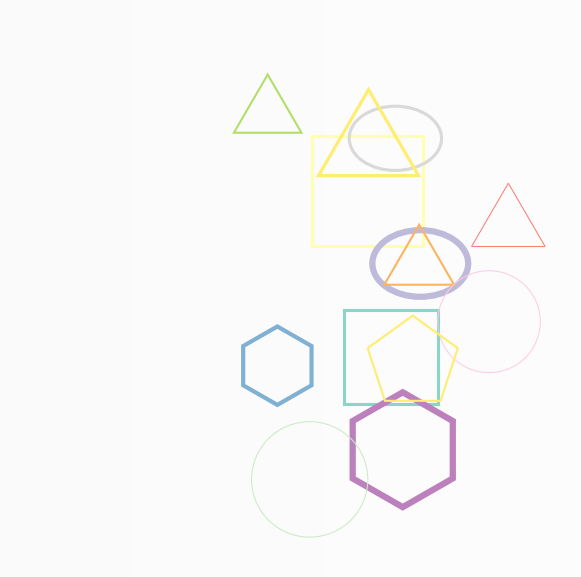[{"shape": "square", "thickness": 1.5, "radius": 0.4, "center": [0.673, 0.381]}, {"shape": "square", "thickness": 1.5, "radius": 0.48, "center": [0.633, 0.668]}, {"shape": "oval", "thickness": 3, "radius": 0.41, "center": [0.723, 0.543]}, {"shape": "triangle", "thickness": 0.5, "radius": 0.37, "center": [0.875, 0.609]}, {"shape": "hexagon", "thickness": 2, "radius": 0.34, "center": [0.477, 0.366]}, {"shape": "triangle", "thickness": 1, "radius": 0.35, "center": [0.721, 0.541]}, {"shape": "triangle", "thickness": 1, "radius": 0.34, "center": [0.461, 0.803]}, {"shape": "circle", "thickness": 0.5, "radius": 0.44, "center": [0.841, 0.442]}, {"shape": "oval", "thickness": 1.5, "radius": 0.4, "center": [0.68, 0.76]}, {"shape": "hexagon", "thickness": 3, "radius": 0.5, "center": [0.693, 0.22]}, {"shape": "circle", "thickness": 0.5, "radius": 0.5, "center": [0.533, 0.169]}, {"shape": "triangle", "thickness": 1.5, "radius": 0.5, "center": [0.634, 0.745]}, {"shape": "pentagon", "thickness": 1, "radius": 0.41, "center": [0.71, 0.371]}]